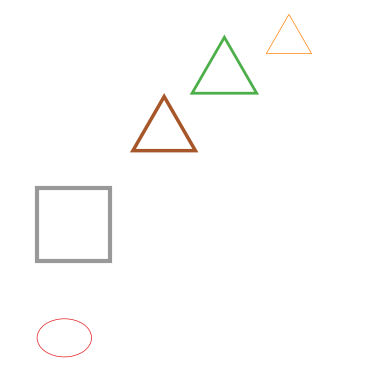[{"shape": "oval", "thickness": 0.5, "radius": 0.35, "center": [0.167, 0.122]}, {"shape": "triangle", "thickness": 2, "radius": 0.48, "center": [0.583, 0.806]}, {"shape": "triangle", "thickness": 0.5, "radius": 0.34, "center": [0.75, 0.895]}, {"shape": "triangle", "thickness": 2.5, "radius": 0.47, "center": [0.426, 0.656]}, {"shape": "square", "thickness": 3, "radius": 0.48, "center": [0.192, 0.417]}]